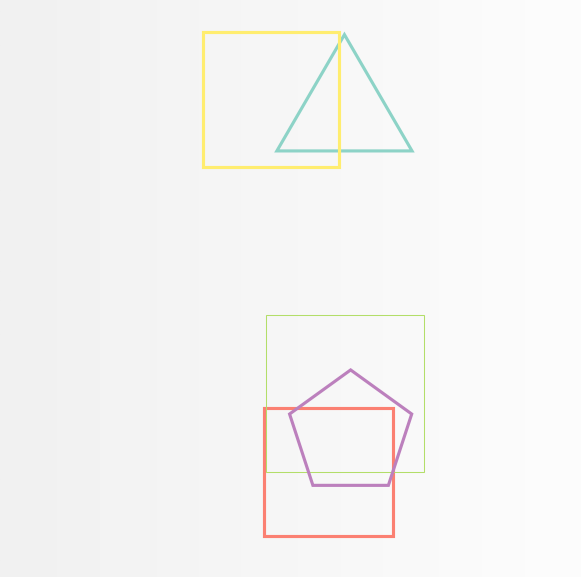[{"shape": "triangle", "thickness": 1.5, "radius": 0.67, "center": [0.593, 0.805]}, {"shape": "square", "thickness": 1.5, "radius": 0.55, "center": [0.565, 0.182]}, {"shape": "square", "thickness": 0.5, "radius": 0.68, "center": [0.594, 0.317]}, {"shape": "pentagon", "thickness": 1.5, "radius": 0.55, "center": [0.603, 0.248]}, {"shape": "square", "thickness": 1.5, "radius": 0.58, "center": [0.466, 0.826]}]